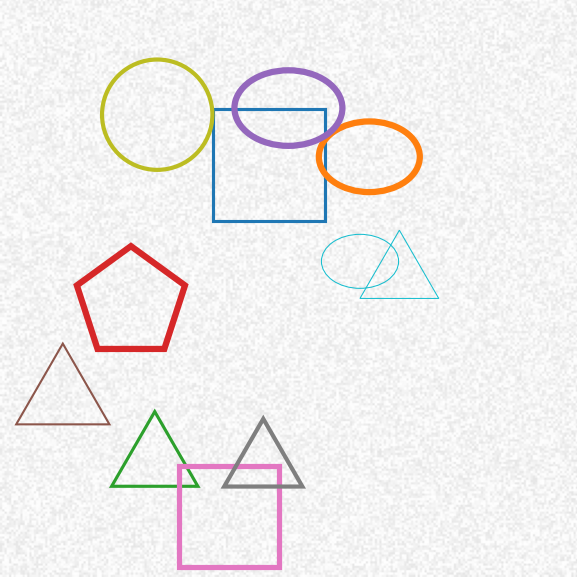[{"shape": "square", "thickness": 1.5, "radius": 0.49, "center": [0.466, 0.714]}, {"shape": "oval", "thickness": 3, "radius": 0.44, "center": [0.64, 0.728]}, {"shape": "triangle", "thickness": 1.5, "radius": 0.43, "center": [0.268, 0.2]}, {"shape": "pentagon", "thickness": 3, "radius": 0.49, "center": [0.227, 0.475]}, {"shape": "oval", "thickness": 3, "radius": 0.47, "center": [0.499, 0.812]}, {"shape": "triangle", "thickness": 1, "radius": 0.47, "center": [0.109, 0.311]}, {"shape": "square", "thickness": 2.5, "radius": 0.44, "center": [0.396, 0.105]}, {"shape": "triangle", "thickness": 2, "radius": 0.39, "center": [0.456, 0.196]}, {"shape": "circle", "thickness": 2, "radius": 0.48, "center": [0.272, 0.801]}, {"shape": "oval", "thickness": 0.5, "radius": 0.33, "center": [0.623, 0.547]}, {"shape": "triangle", "thickness": 0.5, "radius": 0.39, "center": [0.692, 0.522]}]